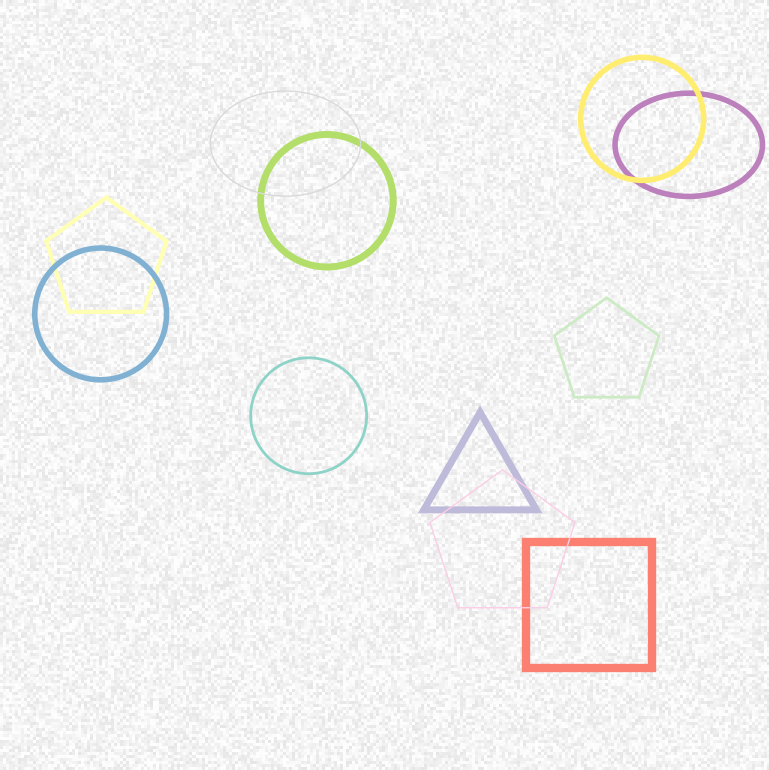[{"shape": "circle", "thickness": 1, "radius": 0.38, "center": [0.401, 0.46]}, {"shape": "pentagon", "thickness": 1.5, "radius": 0.41, "center": [0.138, 0.661]}, {"shape": "triangle", "thickness": 2.5, "radius": 0.42, "center": [0.624, 0.38]}, {"shape": "square", "thickness": 3, "radius": 0.41, "center": [0.765, 0.214]}, {"shape": "circle", "thickness": 2, "radius": 0.43, "center": [0.131, 0.592]}, {"shape": "circle", "thickness": 2.5, "radius": 0.43, "center": [0.425, 0.739]}, {"shape": "pentagon", "thickness": 0.5, "radius": 0.49, "center": [0.653, 0.291]}, {"shape": "oval", "thickness": 0.5, "radius": 0.49, "center": [0.371, 0.814]}, {"shape": "oval", "thickness": 2, "radius": 0.48, "center": [0.895, 0.812]}, {"shape": "pentagon", "thickness": 1, "radius": 0.36, "center": [0.788, 0.542]}, {"shape": "circle", "thickness": 2, "radius": 0.4, "center": [0.834, 0.846]}]